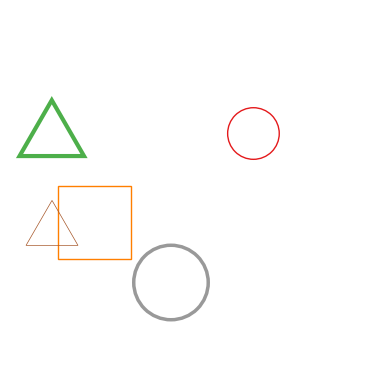[{"shape": "circle", "thickness": 1, "radius": 0.34, "center": [0.658, 0.653]}, {"shape": "triangle", "thickness": 3, "radius": 0.48, "center": [0.134, 0.643]}, {"shape": "square", "thickness": 1, "radius": 0.47, "center": [0.246, 0.421]}, {"shape": "triangle", "thickness": 0.5, "radius": 0.39, "center": [0.135, 0.402]}, {"shape": "circle", "thickness": 2.5, "radius": 0.48, "center": [0.444, 0.266]}]